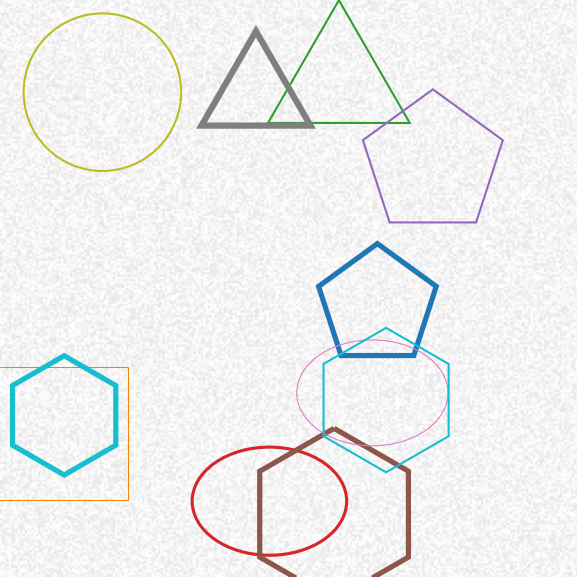[{"shape": "pentagon", "thickness": 2.5, "radius": 0.54, "center": [0.654, 0.47]}, {"shape": "square", "thickness": 0.5, "radius": 0.58, "center": [0.106, 0.249]}, {"shape": "triangle", "thickness": 1, "radius": 0.71, "center": [0.587, 0.857]}, {"shape": "oval", "thickness": 1.5, "radius": 0.67, "center": [0.467, 0.131]}, {"shape": "pentagon", "thickness": 1, "radius": 0.64, "center": [0.75, 0.717]}, {"shape": "hexagon", "thickness": 2.5, "radius": 0.74, "center": [0.578, 0.109]}, {"shape": "oval", "thickness": 0.5, "radius": 0.65, "center": [0.645, 0.319]}, {"shape": "triangle", "thickness": 3, "radius": 0.54, "center": [0.443, 0.836]}, {"shape": "circle", "thickness": 1, "radius": 0.68, "center": [0.177, 0.839]}, {"shape": "hexagon", "thickness": 1, "radius": 0.63, "center": [0.669, 0.306]}, {"shape": "hexagon", "thickness": 2.5, "radius": 0.52, "center": [0.111, 0.28]}]